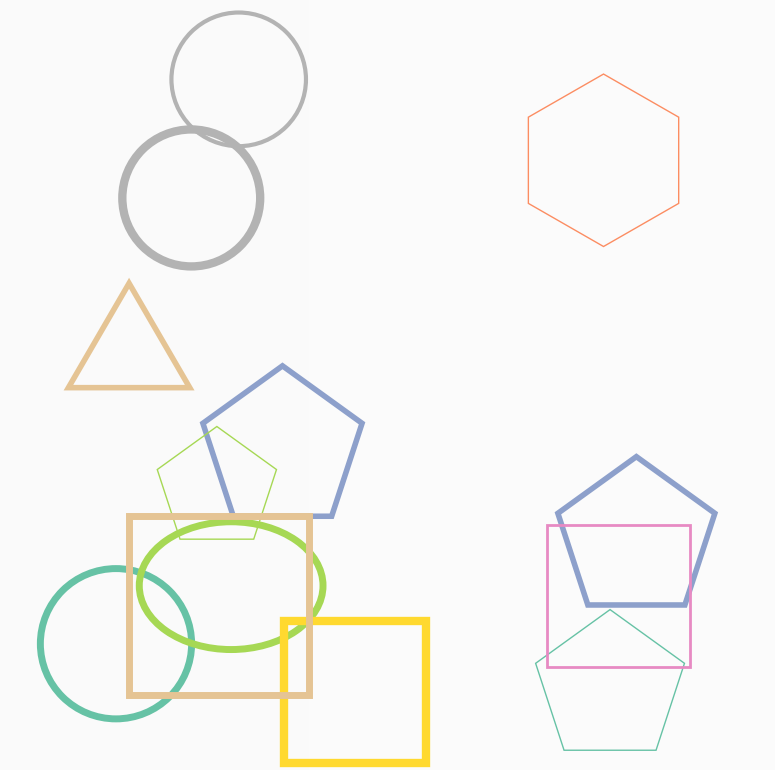[{"shape": "circle", "thickness": 2.5, "radius": 0.49, "center": [0.15, 0.164]}, {"shape": "pentagon", "thickness": 0.5, "radius": 0.5, "center": [0.787, 0.107]}, {"shape": "hexagon", "thickness": 0.5, "radius": 0.56, "center": [0.779, 0.792]}, {"shape": "pentagon", "thickness": 2, "radius": 0.53, "center": [0.821, 0.3]}, {"shape": "pentagon", "thickness": 2, "radius": 0.54, "center": [0.364, 0.417]}, {"shape": "square", "thickness": 1, "radius": 0.46, "center": [0.799, 0.226]}, {"shape": "pentagon", "thickness": 0.5, "radius": 0.4, "center": [0.28, 0.365]}, {"shape": "oval", "thickness": 2.5, "radius": 0.59, "center": [0.298, 0.239]}, {"shape": "square", "thickness": 3, "radius": 0.46, "center": [0.458, 0.101]}, {"shape": "square", "thickness": 2.5, "radius": 0.58, "center": [0.283, 0.213]}, {"shape": "triangle", "thickness": 2, "radius": 0.45, "center": [0.167, 0.542]}, {"shape": "circle", "thickness": 3, "radius": 0.44, "center": [0.247, 0.743]}, {"shape": "circle", "thickness": 1.5, "radius": 0.43, "center": [0.308, 0.897]}]